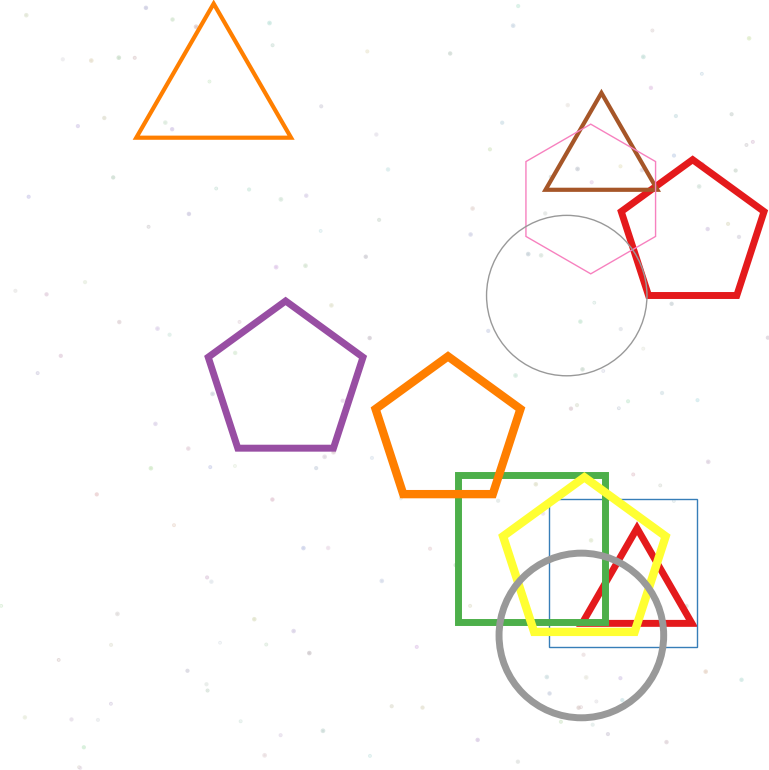[{"shape": "triangle", "thickness": 2.5, "radius": 0.41, "center": [0.827, 0.232]}, {"shape": "pentagon", "thickness": 2.5, "radius": 0.49, "center": [0.9, 0.695]}, {"shape": "square", "thickness": 0.5, "radius": 0.48, "center": [0.809, 0.256]}, {"shape": "square", "thickness": 2.5, "radius": 0.48, "center": [0.691, 0.288]}, {"shape": "pentagon", "thickness": 2.5, "radius": 0.53, "center": [0.371, 0.503]}, {"shape": "pentagon", "thickness": 3, "radius": 0.49, "center": [0.582, 0.438]}, {"shape": "triangle", "thickness": 1.5, "radius": 0.58, "center": [0.277, 0.879]}, {"shape": "pentagon", "thickness": 3, "radius": 0.56, "center": [0.759, 0.269]}, {"shape": "triangle", "thickness": 1.5, "radius": 0.42, "center": [0.781, 0.795]}, {"shape": "hexagon", "thickness": 0.5, "radius": 0.49, "center": [0.767, 0.742]}, {"shape": "circle", "thickness": 2.5, "radius": 0.53, "center": [0.755, 0.175]}, {"shape": "circle", "thickness": 0.5, "radius": 0.52, "center": [0.736, 0.616]}]